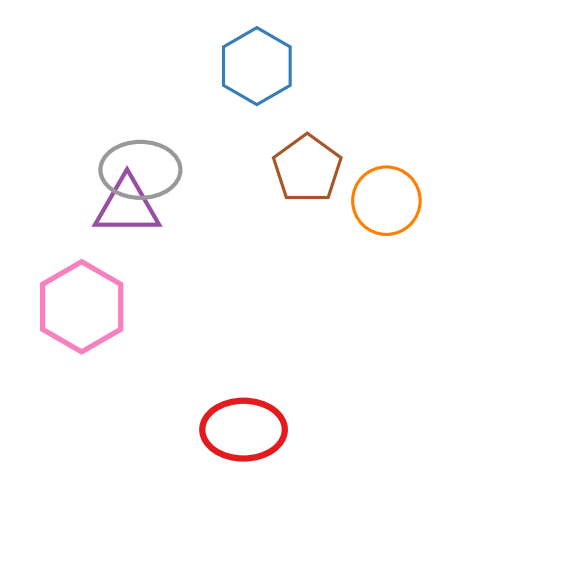[{"shape": "oval", "thickness": 3, "radius": 0.36, "center": [0.422, 0.255]}, {"shape": "hexagon", "thickness": 1.5, "radius": 0.33, "center": [0.445, 0.885]}, {"shape": "triangle", "thickness": 2, "radius": 0.32, "center": [0.22, 0.642]}, {"shape": "circle", "thickness": 1.5, "radius": 0.29, "center": [0.669, 0.652]}, {"shape": "pentagon", "thickness": 1.5, "radius": 0.31, "center": [0.532, 0.707]}, {"shape": "hexagon", "thickness": 2.5, "radius": 0.39, "center": [0.141, 0.468]}, {"shape": "oval", "thickness": 2, "radius": 0.35, "center": [0.243, 0.705]}]